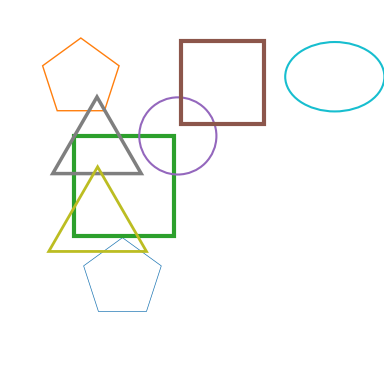[{"shape": "pentagon", "thickness": 0.5, "radius": 0.53, "center": [0.318, 0.277]}, {"shape": "pentagon", "thickness": 1, "radius": 0.52, "center": [0.21, 0.797]}, {"shape": "square", "thickness": 3, "radius": 0.65, "center": [0.322, 0.517]}, {"shape": "circle", "thickness": 1.5, "radius": 0.5, "center": [0.462, 0.647]}, {"shape": "square", "thickness": 3, "radius": 0.54, "center": [0.578, 0.785]}, {"shape": "triangle", "thickness": 2.5, "radius": 0.66, "center": [0.252, 0.615]}, {"shape": "triangle", "thickness": 2, "radius": 0.73, "center": [0.254, 0.42]}, {"shape": "oval", "thickness": 1.5, "radius": 0.64, "center": [0.87, 0.801]}]